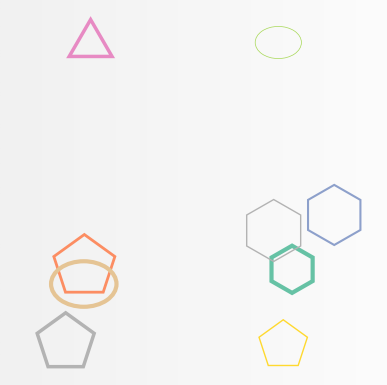[{"shape": "hexagon", "thickness": 3, "radius": 0.31, "center": [0.754, 0.301]}, {"shape": "pentagon", "thickness": 2, "radius": 0.41, "center": [0.218, 0.308]}, {"shape": "hexagon", "thickness": 1.5, "radius": 0.39, "center": [0.863, 0.442]}, {"shape": "triangle", "thickness": 2.5, "radius": 0.32, "center": [0.234, 0.885]}, {"shape": "oval", "thickness": 0.5, "radius": 0.3, "center": [0.718, 0.89]}, {"shape": "pentagon", "thickness": 1, "radius": 0.33, "center": [0.731, 0.104]}, {"shape": "oval", "thickness": 3, "radius": 0.42, "center": [0.216, 0.262]}, {"shape": "hexagon", "thickness": 1, "radius": 0.4, "center": [0.706, 0.401]}, {"shape": "pentagon", "thickness": 2.5, "radius": 0.39, "center": [0.169, 0.11]}]